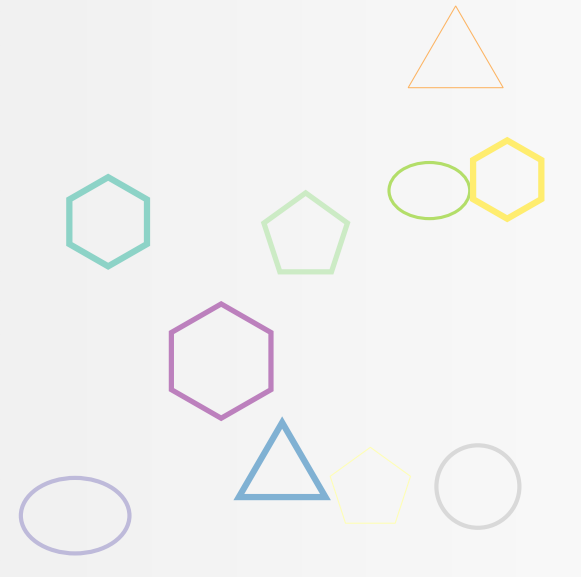[{"shape": "hexagon", "thickness": 3, "radius": 0.39, "center": [0.186, 0.615]}, {"shape": "pentagon", "thickness": 0.5, "radius": 0.36, "center": [0.637, 0.152]}, {"shape": "oval", "thickness": 2, "radius": 0.47, "center": [0.129, 0.106]}, {"shape": "triangle", "thickness": 3, "radius": 0.43, "center": [0.485, 0.181]}, {"shape": "triangle", "thickness": 0.5, "radius": 0.47, "center": [0.784, 0.894]}, {"shape": "oval", "thickness": 1.5, "radius": 0.35, "center": [0.739, 0.669]}, {"shape": "circle", "thickness": 2, "radius": 0.36, "center": [0.822, 0.157]}, {"shape": "hexagon", "thickness": 2.5, "radius": 0.49, "center": [0.381, 0.374]}, {"shape": "pentagon", "thickness": 2.5, "radius": 0.38, "center": [0.526, 0.59]}, {"shape": "hexagon", "thickness": 3, "radius": 0.34, "center": [0.873, 0.688]}]